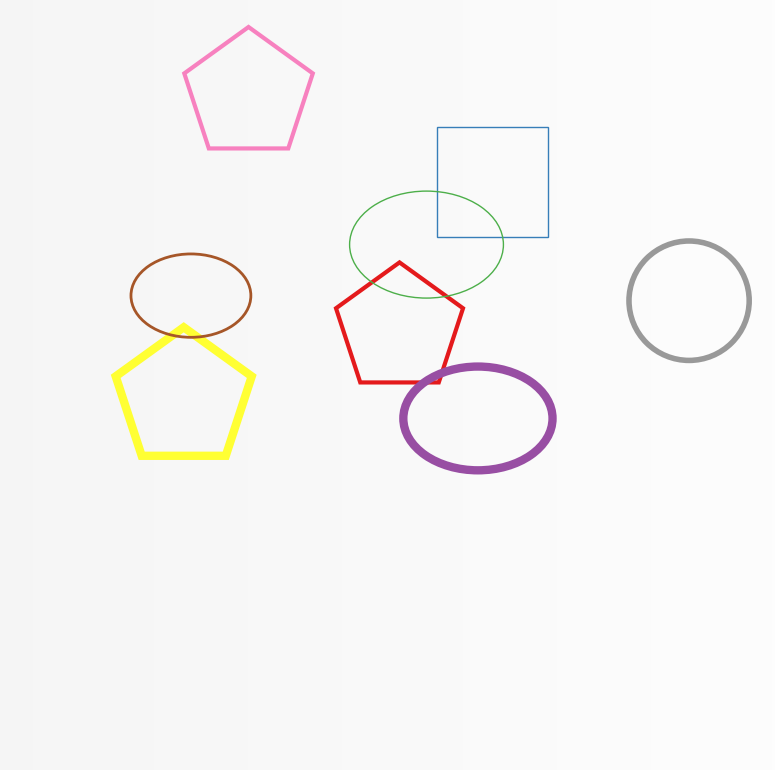[{"shape": "pentagon", "thickness": 1.5, "radius": 0.43, "center": [0.516, 0.573]}, {"shape": "square", "thickness": 0.5, "radius": 0.36, "center": [0.636, 0.764]}, {"shape": "oval", "thickness": 0.5, "radius": 0.5, "center": [0.55, 0.682]}, {"shape": "oval", "thickness": 3, "radius": 0.48, "center": [0.617, 0.457]}, {"shape": "pentagon", "thickness": 3, "radius": 0.46, "center": [0.237, 0.483]}, {"shape": "oval", "thickness": 1, "radius": 0.39, "center": [0.246, 0.616]}, {"shape": "pentagon", "thickness": 1.5, "radius": 0.44, "center": [0.321, 0.878]}, {"shape": "circle", "thickness": 2, "radius": 0.39, "center": [0.889, 0.609]}]